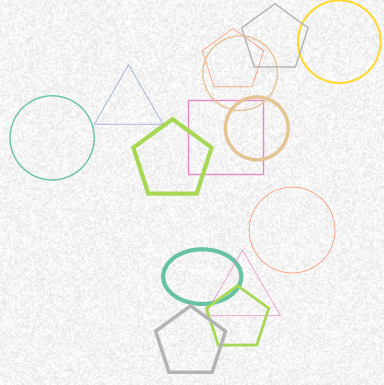[{"shape": "circle", "thickness": 1, "radius": 0.55, "center": [0.135, 0.642]}, {"shape": "oval", "thickness": 3, "radius": 0.51, "center": [0.525, 0.282]}, {"shape": "pentagon", "thickness": 0.5, "radius": 0.42, "center": [0.605, 0.842]}, {"shape": "circle", "thickness": 0.5, "radius": 0.56, "center": [0.759, 0.402]}, {"shape": "triangle", "thickness": 0.5, "radius": 0.52, "center": [0.334, 0.729]}, {"shape": "square", "thickness": 1, "radius": 0.48, "center": [0.586, 0.644]}, {"shape": "triangle", "thickness": 0.5, "radius": 0.57, "center": [0.63, 0.237]}, {"shape": "pentagon", "thickness": 2, "radius": 0.43, "center": [0.617, 0.173]}, {"shape": "pentagon", "thickness": 3, "radius": 0.53, "center": [0.448, 0.584]}, {"shape": "circle", "thickness": 1.5, "radius": 0.54, "center": [0.881, 0.892]}, {"shape": "circle", "thickness": 2.5, "radius": 0.41, "center": [0.667, 0.667]}, {"shape": "circle", "thickness": 1, "radius": 0.48, "center": [0.624, 0.81]}, {"shape": "pentagon", "thickness": 2.5, "radius": 0.48, "center": [0.495, 0.11]}, {"shape": "pentagon", "thickness": 1, "radius": 0.45, "center": [0.714, 0.9]}]